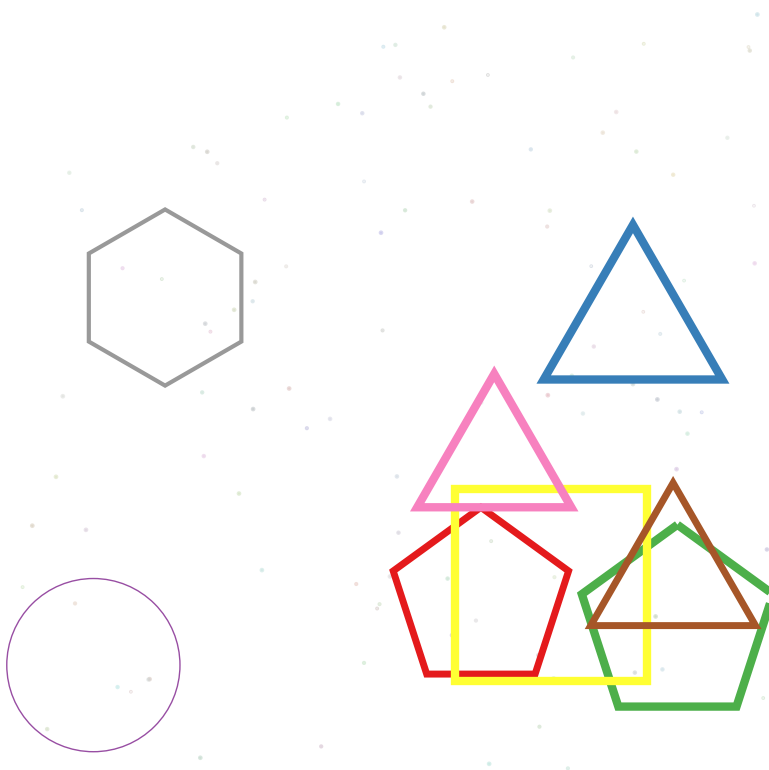[{"shape": "pentagon", "thickness": 2.5, "radius": 0.6, "center": [0.625, 0.221]}, {"shape": "triangle", "thickness": 3, "radius": 0.67, "center": [0.822, 0.574]}, {"shape": "pentagon", "thickness": 3, "radius": 0.65, "center": [0.88, 0.188]}, {"shape": "circle", "thickness": 0.5, "radius": 0.56, "center": [0.121, 0.136]}, {"shape": "square", "thickness": 3, "radius": 0.62, "center": [0.716, 0.241]}, {"shape": "triangle", "thickness": 2.5, "radius": 0.62, "center": [0.874, 0.249]}, {"shape": "triangle", "thickness": 3, "radius": 0.58, "center": [0.642, 0.399]}, {"shape": "hexagon", "thickness": 1.5, "radius": 0.57, "center": [0.214, 0.614]}]